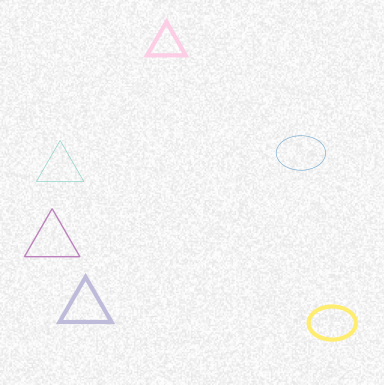[{"shape": "triangle", "thickness": 0.5, "radius": 0.36, "center": [0.156, 0.564]}, {"shape": "triangle", "thickness": 3, "radius": 0.39, "center": [0.222, 0.203]}, {"shape": "oval", "thickness": 0.5, "radius": 0.32, "center": [0.782, 0.603]}, {"shape": "triangle", "thickness": 3, "radius": 0.29, "center": [0.432, 0.885]}, {"shape": "triangle", "thickness": 1, "radius": 0.42, "center": [0.135, 0.375]}, {"shape": "oval", "thickness": 3, "radius": 0.31, "center": [0.863, 0.161]}]